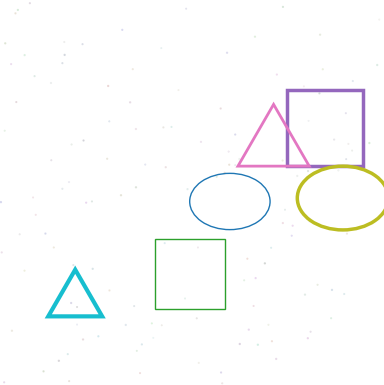[{"shape": "oval", "thickness": 1, "radius": 0.52, "center": [0.597, 0.477]}, {"shape": "square", "thickness": 1, "radius": 0.45, "center": [0.493, 0.288]}, {"shape": "square", "thickness": 2.5, "radius": 0.49, "center": [0.844, 0.667]}, {"shape": "triangle", "thickness": 2, "radius": 0.53, "center": [0.711, 0.622]}, {"shape": "oval", "thickness": 2.5, "radius": 0.59, "center": [0.891, 0.486]}, {"shape": "triangle", "thickness": 3, "radius": 0.4, "center": [0.195, 0.219]}]